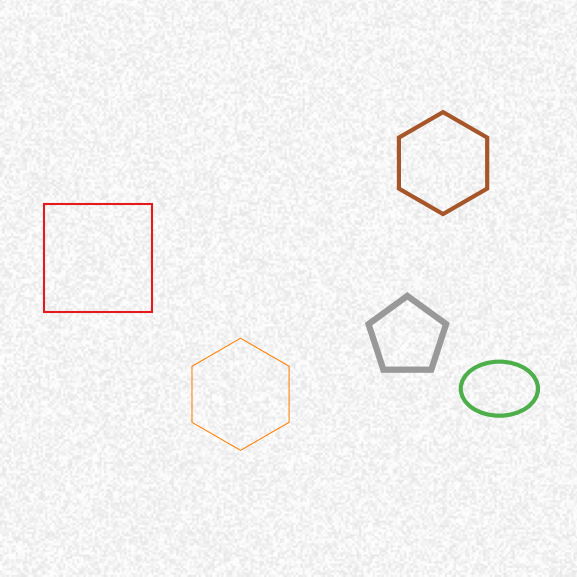[{"shape": "square", "thickness": 1, "radius": 0.47, "center": [0.169, 0.552]}, {"shape": "oval", "thickness": 2, "radius": 0.33, "center": [0.865, 0.326]}, {"shape": "hexagon", "thickness": 0.5, "radius": 0.49, "center": [0.417, 0.316]}, {"shape": "hexagon", "thickness": 2, "radius": 0.44, "center": [0.767, 0.717]}, {"shape": "pentagon", "thickness": 3, "radius": 0.35, "center": [0.705, 0.416]}]